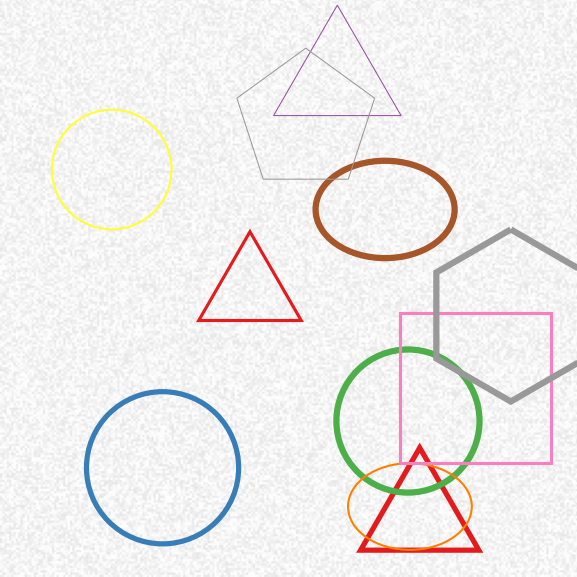[{"shape": "triangle", "thickness": 2.5, "radius": 0.59, "center": [0.727, 0.106]}, {"shape": "triangle", "thickness": 1.5, "radius": 0.51, "center": [0.433, 0.495]}, {"shape": "circle", "thickness": 2.5, "radius": 0.66, "center": [0.281, 0.189]}, {"shape": "circle", "thickness": 3, "radius": 0.62, "center": [0.706, 0.27]}, {"shape": "triangle", "thickness": 0.5, "radius": 0.64, "center": [0.584, 0.863]}, {"shape": "oval", "thickness": 1, "radius": 0.54, "center": [0.71, 0.122]}, {"shape": "circle", "thickness": 1, "radius": 0.52, "center": [0.194, 0.706]}, {"shape": "oval", "thickness": 3, "radius": 0.6, "center": [0.667, 0.636]}, {"shape": "square", "thickness": 1.5, "radius": 0.65, "center": [0.823, 0.327]}, {"shape": "hexagon", "thickness": 3, "radius": 0.74, "center": [0.885, 0.453]}, {"shape": "pentagon", "thickness": 0.5, "radius": 0.63, "center": [0.529, 0.79]}]